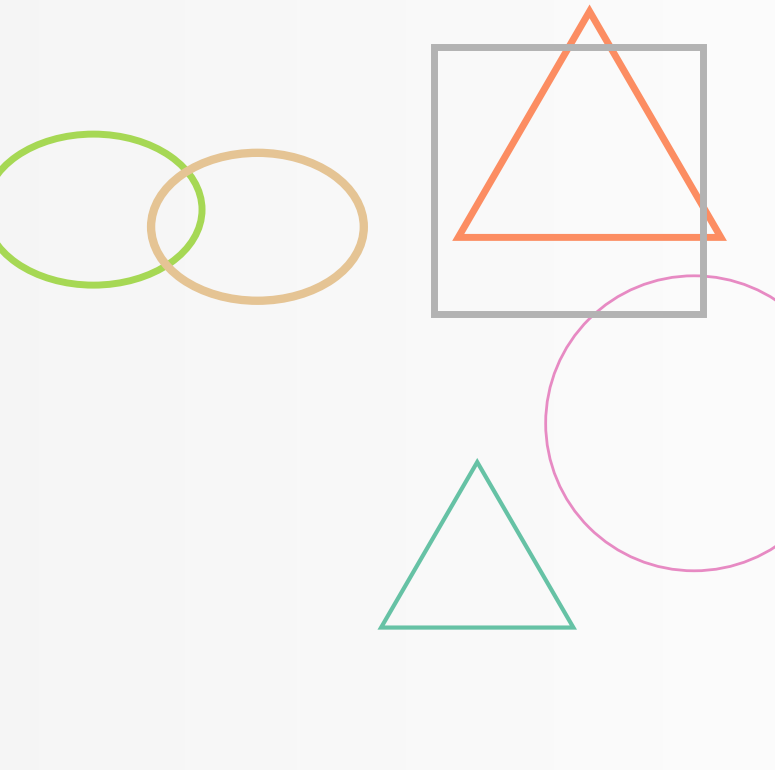[{"shape": "triangle", "thickness": 1.5, "radius": 0.72, "center": [0.616, 0.257]}, {"shape": "triangle", "thickness": 2.5, "radius": 0.98, "center": [0.761, 0.79]}, {"shape": "circle", "thickness": 1, "radius": 0.96, "center": [0.896, 0.45]}, {"shape": "oval", "thickness": 2.5, "radius": 0.7, "center": [0.121, 0.728]}, {"shape": "oval", "thickness": 3, "radius": 0.69, "center": [0.332, 0.705]}, {"shape": "square", "thickness": 2.5, "radius": 0.87, "center": [0.734, 0.765]}]